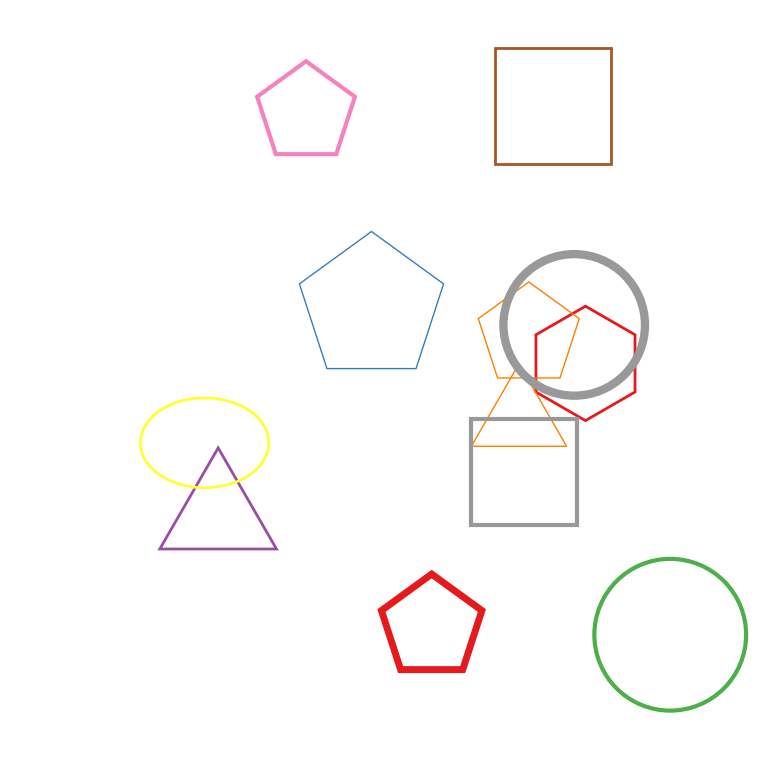[{"shape": "pentagon", "thickness": 2.5, "radius": 0.34, "center": [0.561, 0.186]}, {"shape": "hexagon", "thickness": 1, "radius": 0.37, "center": [0.76, 0.528]}, {"shape": "pentagon", "thickness": 0.5, "radius": 0.49, "center": [0.482, 0.601]}, {"shape": "circle", "thickness": 1.5, "radius": 0.49, "center": [0.87, 0.176]}, {"shape": "triangle", "thickness": 1, "radius": 0.44, "center": [0.283, 0.331]}, {"shape": "pentagon", "thickness": 0.5, "radius": 0.34, "center": [0.687, 0.565]}, {"shape": "triangle", "thickness": 0.5, "radius": 0.36, "center": [0.674, 0.456]}, {"shape": "oval", "thickness": 1, "radius": 0.42, "center": [0.266, 0.425]}, {"shape": "square", "thickness": 1, "radius": 0.38, "center": [0.719, 0.863]}, {"shape": "pentagon", "thickness": 1.5, "radius": 0.33, "center": [0.397, 0.854]}, {"shape": "circle", "thickness": 3, "radius": 0.46, "center": [0.746, 0.578]}, {"shape": "square", "thickness": 1.5, "radius": 0.34, "center": [0.681, 0.387]}]